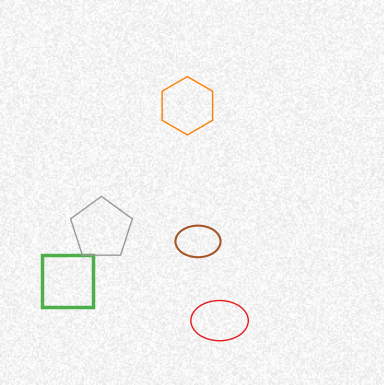[{"shape": "oval", "thickness": 1, "radius": 0.37, "center": [0.57, 0.167]}, {"shape": "square", "thickness": 2.5, "radius": 0.33, "center": [0.175, 0.271]}, {"shape": "hexagon", "thickness": 1, "radius": 0.38, "center": [0.487, 0.725]}, {"shape": "oval", "thickness": 1.5, "radius": 0.29, "center": [0.514, 0.373]}, {"shape": "pentagon", "thickness": 1, "radius": 0.42, "center": [0.264, 0.405]}]